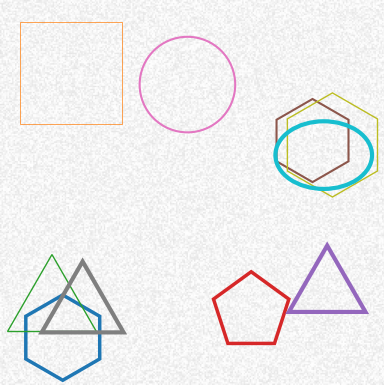[{"shape": "hexagon", "thickness": 2.5, "radius": 0.55, "center": [0.163, 0.123]}, {"shape": "square", "thickness": 0.5, "radius": 0.66, "center": [0.183, 0.811]}, {"shape": "triangle", "thickness": 1, "radius": 0.67, "center": [0.135, 0.206]}, {"shape": "pentagon", "thickness": 2.5, "radius": 0.51, "center": [0.652, 0.191]}, {"shape": "triangle", "thickness": 3, "radius": 0.57, "center": [0.85, 0.247]}, {"shape": "hexagon", "thickness": 1.5, "radius": 0.54, "center": [0.812, 0.635]}, {"shape": "circle", "thickness": 1.5, "radius": 0.62, "center": [0.487, 0.78]}, {"shape": "triangle", "thickness": 3, "radius": 0.61, "center": [0.215, 0.198]}, {"shape": "hexagon", "thickness": 1, "radius": 0.68, "center": [0.863, 0.623]}, {"shape": "oval", "thickness": 3, "radius": 0.63, "center": [0.841, 0.597]}]